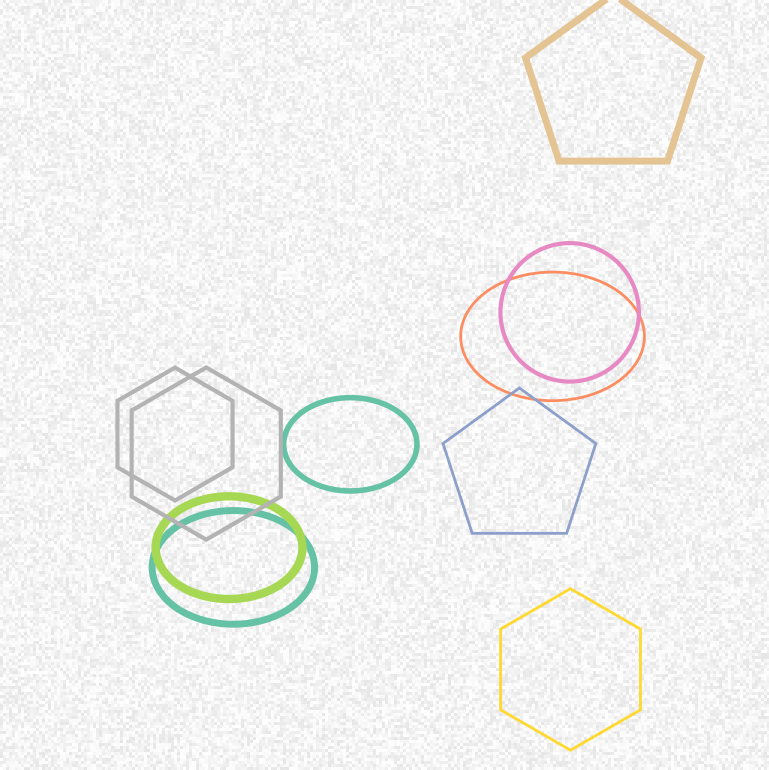[{"shape": "oval", "thickness": 2.5, "radius": 0.53, "center": [0.303, 0.263]}, {"shape": "oval", "thickness": 2, "radius": 0.43, "center": [0.455, 0.423]}, {"shape": "oval", "thickness": 1, "radius": 0.6, "center": [0.718, 0.563]}, {"shape": "pentagon", "thickness": 1, "radius": 0.52, "center": [0.675, 0.392]}, {"shape": "circle", "thickness": 1.5, "radius": 0.45, "center": [0.74, 0.594]}, {"shape": "oval", "thickness": 3, "radius": 0.48, "center": [0.297, 0.289]}, {"shape": "hexagon", "thickness": 1, "radius": 0.52, "center": [0.741, 0.131]}, {"shape": "pentagon", "thickness": 2.5, "radius": 0.6, "center": [0.797, 0.888]}, {"shape": "hexagon", "thickness": 1.5, "radius": 0.43, "center": [0.227, 0.436]}, {"shape": "hexagon", "thickness": 1.5, "radius": 0.56, "center": [0.268, 0.411]}]